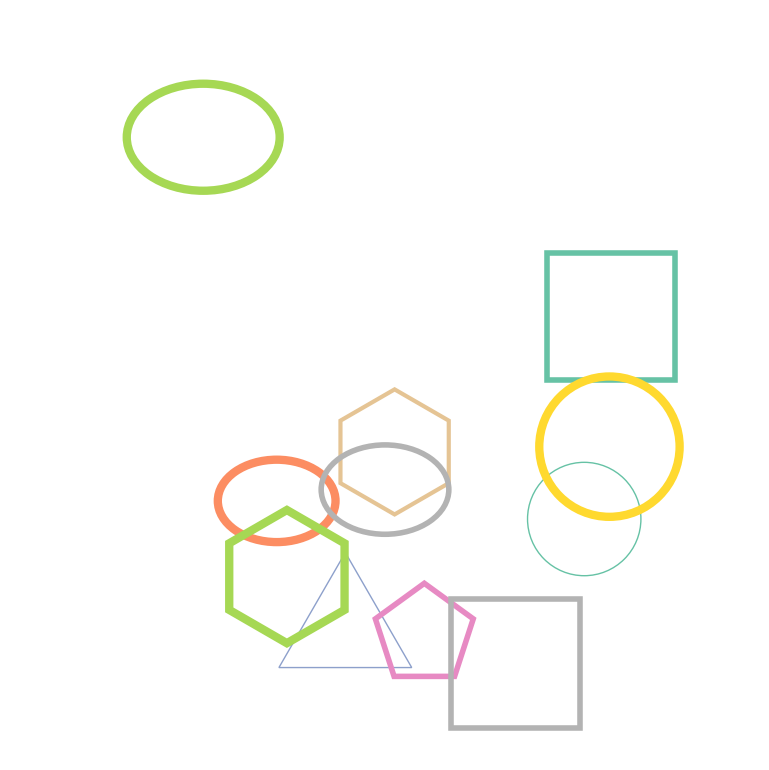[{"shape": "square", "thickness": 2, "radius": 0.42, "center": [0.793, 0.589]}, {"shape": "circle", "thickness": 0.5, "radius": 0.37, "center": [0.759, 0.326]}, {"shape": "oval", "thickness": 3, "radius": 0.38, "center": [0.359, 0.349]}, {"shape": "triangle", "thickness": 0.5, "radius": 0.5, "center": [0.448, 0.183]}, {"shape": "pentagon", "thickness": 2, "radius": 0.33, "center": [0.551, 0.176]}, {"shape": "oval", "thickness": 3, "radius": 0.5, "center": [0.264, 0.822]}, {"shape": "hexagon", "thickness": 3, "radius": 0.43, "center": [0.373, 0.251]}, {"shape": "circle", "thickness": 3, "radius": 0.46, "center": [0.791, 0.42]}, {"shape": "hexagon", "thickness": 1.5, "radius": 0.41, "center": [0.512, 0.413]}, {"shape": "oval", "thickness": 2, "radius": 0.41, "center": [0.5, 0.364]}, {"shape": "square", "thickness": 2, "radius": 0.42, "center": [0.67, 0.138]}]